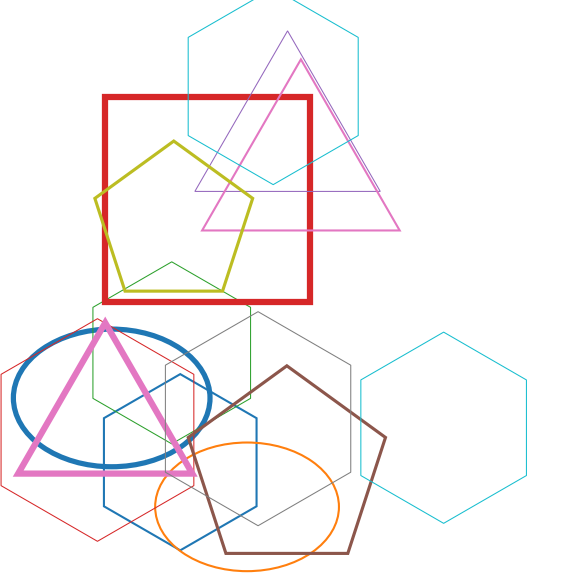[{"shape": "hexagon", "thickness": 1, "radius": 0.76, "center": [0.312, 0.199]}, {"shape": "oval", "thickness": 2.5, "radius": 0.85, "center": [0.193, 0.31]}, {"shape": "oval", "thickness": 1, "radius": 0.8, "center": [0.428, 0.121]}, {"shape": "hexagon", "thickness": 0.5, "radius": 0.79, "center": [0.297, 0.388]}, {"shape": "square", "thickness": 3, "radius": 0.89, "center": [0.359, 0.654]}, {"shape": "hexagon", "thickness": 0.5, "radius": 0.96, "center": [0.169, 0.255]}, {"shape": "triangle", "thickness": 0.5, "radius": 0.93, "center": [0.498, 0.76]}, {"shape": "pentagon", "thickness": 1.5, "radius": 0.9, "center": [0.497, 0.186]}, {"shape": "triangle", "thickness": 3, "radius": 0.87, "center": [0.182, 0.266]}, {"shape": "triangle", "thickness": 1, "radius": 0.99, "center": [0.521, 0.699]}, {"shape": "hexagon", "thickness": 0.5, "radius": 0.93, "center": [0.447, 0.274]}, {"shape": "pentagon", "thickness": 1.5, "radius": 0.72, "center": [0.301, 0.611]}, {"shape": "hexagon", "thickness": 0.5, "radius": 0.85, "center": [0.473, 0.849]}, {"shape": "hexagon", "thickness": 0.5, "radius": 0.83, "center": [0.768, 0.258]}]